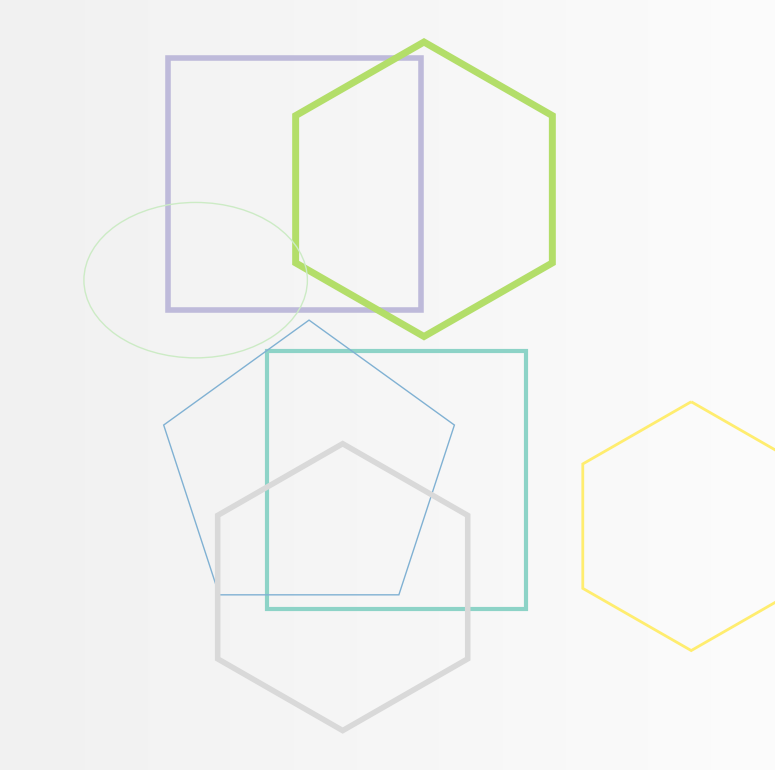[{"shape": "square", "thickness": 1.5, "radius": 0.84, "center": [0.512, 0.377]}, {"shape": "square", "thickness": 2, "radius": 0.82, "center": [0.38, 0.762]}, {"shape": "pentagon", "thickness": 0.5, "radius": 0.99, "center": [0.399, 0.387]}, {"shape": "hexagon", "thickness": 2.5, "radius": 0.96, "center": [0.547, 0.754]}, {"shape": "hexagon", "thickness": 2, "radius": 0.93, "center": [0.442, 0.237]}, {"shape": "oval", "thickness": 0.5, "radius": 0.72, "center": [0.252, 0.636]}, {"shape": "hexagon", "thickness": 1, "radius": 0.81, "center": [0.892, 0.317]}]